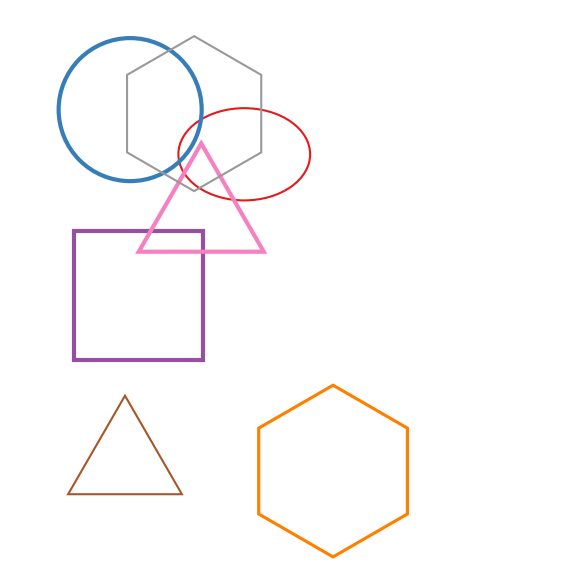[{"shape": "oval", "thickness": 1, "radius": 0.57, "center": [0.423, 0.732]}, {"shape": "circle", "thickness": 2, "radius": 0.62, "center": [0.225, 0.809]}, {"shape": "square", "thickness": 2, "radius": 0.56, "center": [0.24, 0.487]}, {"shape": "hexagon", "thickness": 1.5, "radius": 0.74, "center": [0.577, 0.183]}, {"shape": "triangle", "thickness": 1, "radius": 0.57, "center": [0.216, 0.2]}, {"shape": "triangle", "thickness": 2, "radius": 0.62, "center": [0.348, 0.626]}, {"shape": "hexagon", "thickness": 1, "radius": 0.67, "center": [0.336, 0.802]}]